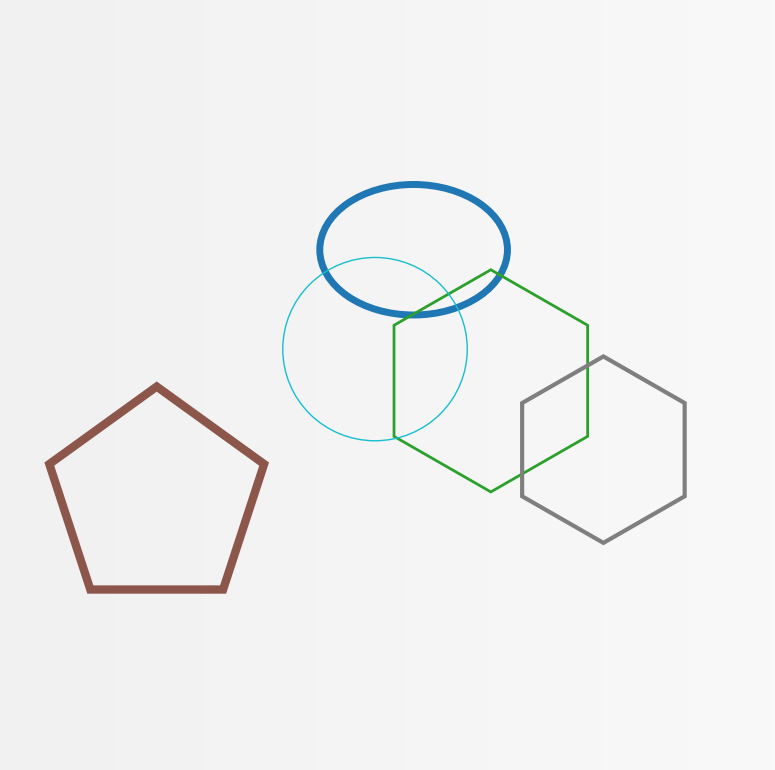[{"shape": "oval", "thickness": 2.5, "radius": 0.61, "center": [0.534, 0.676]}, {"shape": "hexagon", "thickness": 1, "radius": 0.72, "center": [0.633, 0.505]}, {"shape": "pentagon", "thickness": 3, "radius": 0.73, "center": [0.202, 0.352]}, {"shape": "hexagon", "thickness": 1.5, "radius": 0.61, "center": [0.779, 0.416]}, {"shape": "circle", "thickness": 0.5, "radius": 0.6, "center": [0.484, 0.547]}]